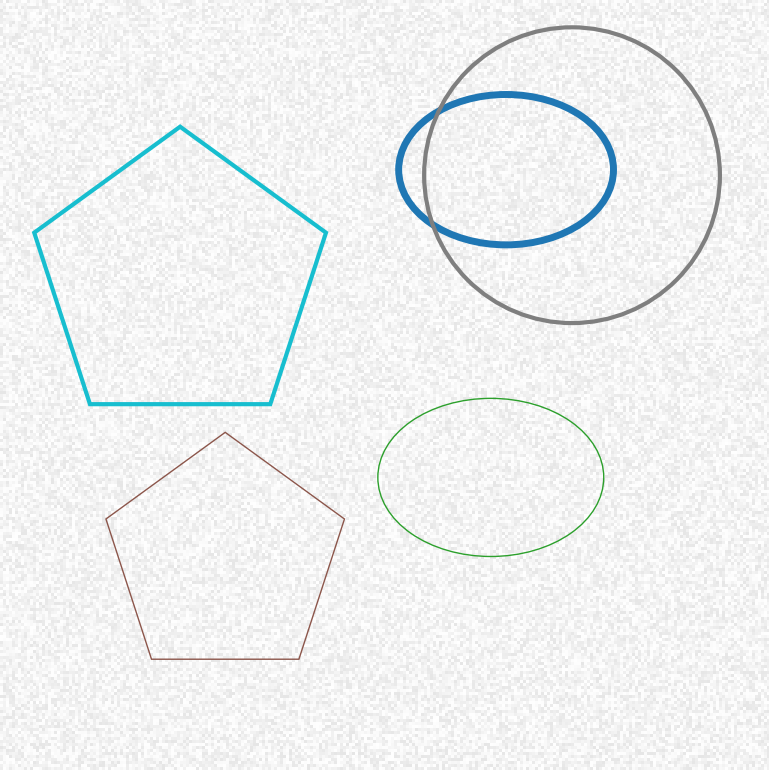[{"shape": "oval", "thickness": 2.5, "radius": 0.7, "center": [0.657, 0.78]}, {"shape": "oval", "thickness": 0.5, "radius": 0.73, "center": [0.637, 0.38]}, {"shape": "pentagon", "thickness": 0.5, "radius": 0.81, "center": [0.292, 0.276]}, {"shape": "circle", "thickness": 1.5, "radius": 0.96, "center": [0.743, 0.772]}, {"shape": "pentagon", "thickness": 1.5, "radius": 1.0, "center": [0.234, 0.636]}]